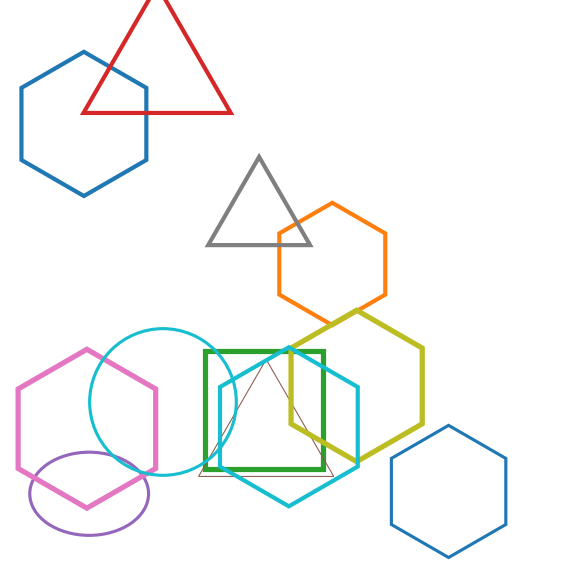[{"shape": "hexagon", "thickness": 1.5, "radius": 0.57, "center": [0.777, 0.148]}, {"shape": "hexagon", "thickness": 2, "radius": 0.62, "center": [0.145, 0.785]}, {"shape": "hexagon", "thickness": 2, "radius": 0.53, "center": [0.575, 0.542]}, {"shape": "square", "thickness": 2.5, "radius": 0.51, "center": [0.457, 0.289]}, {"shape": "triangle", "thickness": 2, "radius": 0.74, "center": [0.272, 0.877]}, {"shape": "oval", "thickness": 1.5, "radius": 0.51, "center": [0.154, 0.144]}, {"shape": "triangle", "thickness": 0.5, "radius": 0.68, "center": [0.461, 0.242]}, {"shape": "hexagon", "thickness": 2.5, "radius": 0.69, "center": [0.15, 0.257]}, {"shape": "triangle", "thickness": 2, "radius": 0.51, "center": [0.449, 0.626]}, {"shape": "hexagon", "thickness": 2.5, "radius": 0.66, "center": [0.618, 0.331]}, {"shape": "hexagon", "thickness": 2, "radius": 0.69, "center": [0.5, 0.26]}, {"shape": "circle", "thickness": 1.5, "radius": 0.63, "center": [0.282, 0.303]}]